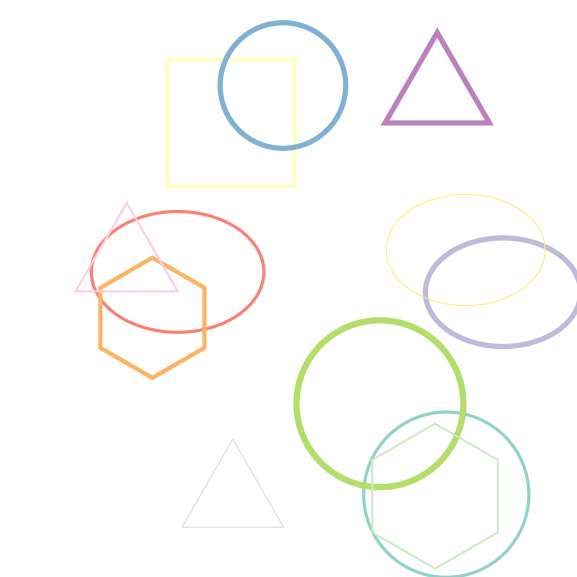[{"shape": "circle", "thickness": 1.5, "radius": 0.72, "center": [0.773, 0.143]}, {"shape": "square", "thickness": 1.5, "radius": 0.55, "center": [0.399, 0.787]}, {"shape": "oval", "thickness": 2.5, "radius": 0.67, "center": [0.871, 0.493]}, {"shape": "oval", "thickness": 1.5, "radius": 0.75, "center": [0.308, 0.528]}, {"shape": "circle", "thickness": 2.5, "radius": 0.54, "center": [0.49, 0.851]}, {"shape": "hexagon", "thickness": 2, "radius": 0.52, "center": [0.264, 0.449]}, {"shape": "circle", "thickness": 3, "radius": 0.72, "center": [0.658, 0.3]}, {"shape": "triangle", "thickness": 1, "radius": 0.51, "center": [0.219, 0.546]}, {"shape": "triangle", "thickness": 0.5, "radius": 0.51, "center": [0.403, 0.137]}, {"shape": "triangle", "thickness": 2.5, "radius": 0.52, "center": [0.757, 0.838]}, {"shape": "hexagon", "thickness": 1, "radius": 0.63, "center": [0.753, 0.14]}, {"shape": "oval", "thickness": 0.5, "radius": 0.69, "center": [0.806, 0.566]}]